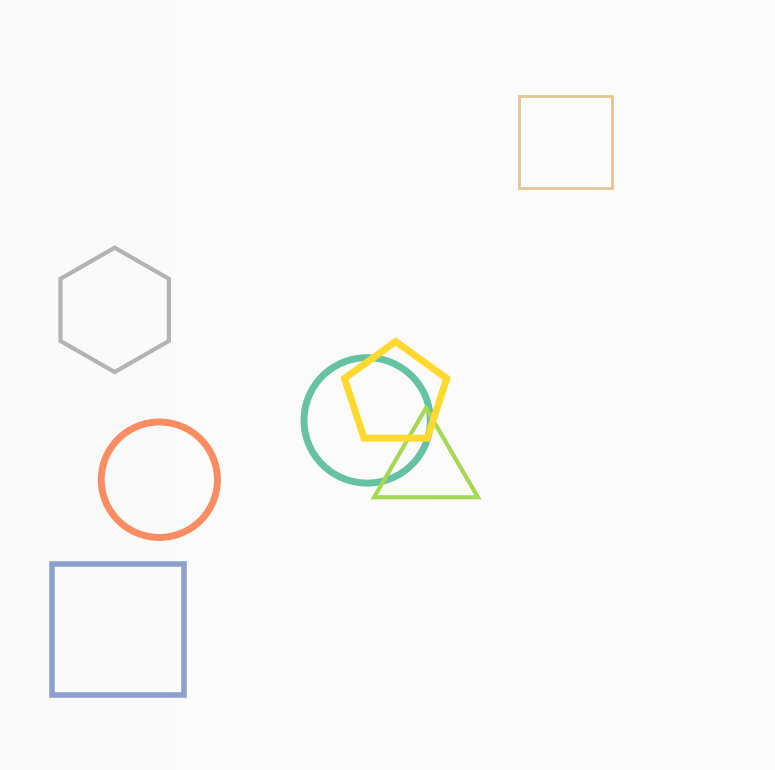[{"shape": "circle", "thickness": 2.5, "radius": 0.41, "center": [0.474, 0.454]}, {"shape": "circle", "thickness": 2.5, "radius": 0.37, "center": [0.206, 0.377]}, {"shape": "square", "thickness": 2, "radius": 0.43, "center": [0.152, 0.183]}, {"shape": "triangle", "thickness": 1.5, "radius": 0.39, "center": [0.55, 0.393]}, {"shape": "pentagon", "thickness": 2.5, "radius": 0.35, "center": [0.511, 0.487]}, {"shape": "square", "thickness": 1, "radius": 0.3, "center": [0.729, 0.816]}, {"shape": "hexagon", "thickness": 1.5, "radius": 0.4, "center": [0.148, 0.598]}]